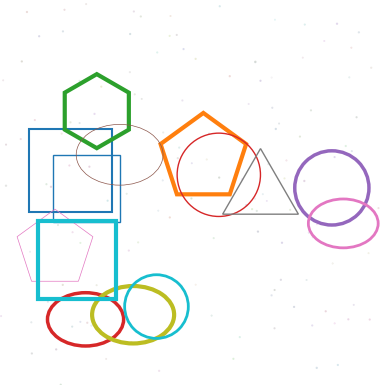[{"shape": "square", "thickness": 1.5, "radius": 0.54, "center": [0.183, 0.558]}, {"shape": "square", "thickness": 1, "radius": 0.44, "center": [0.225, 0.51]}, {"shape": "pentagon", "thickness": 3, "radius": 0.58, "center": [0.528, 0.59]}, {"shape": "hexagon", "thickness": 3, "radius": 0.48, "center": [0.251, 0.711]}, {"shape": "circle", "thickness": 1, "radius": 0.54, "center": [0.568, 0.546]}, {"shape": "oval", "thickness": 2.5, "radius": 0.49, "center": [0.222, 0.171]}, {"shape": "circle", "thickness": 2.5, "radius": 0.48, "center": [0.862, 0.512]}, {"shape": "oval", "thickness": 0.5, "radius": 0.56, "center": [0.311, 0.598]}, {"shape": "pentagon", "thickness": 0.5, "radius": 0.52, "center": [0.143, 0.353]}, {"shape": "oval", "thickness": 2, "radius": 0.45, "center": [0.892, 0.42]}, {"shape": "triangle", "thickness": 1, "radius": 0.57, "center": [0.677, 0.5]}, {"shape": "oval", "thickness": 3, "radius": 0.53, "center": [0.346, 0.182]}, {"shape": "square", "thickness": 3, "radius": 0.51, "center": [0.199, 0.325]}, {"shape": "circle", "thickness": 2, "radius": 0.41, "center": [0.406, 0.204]}]